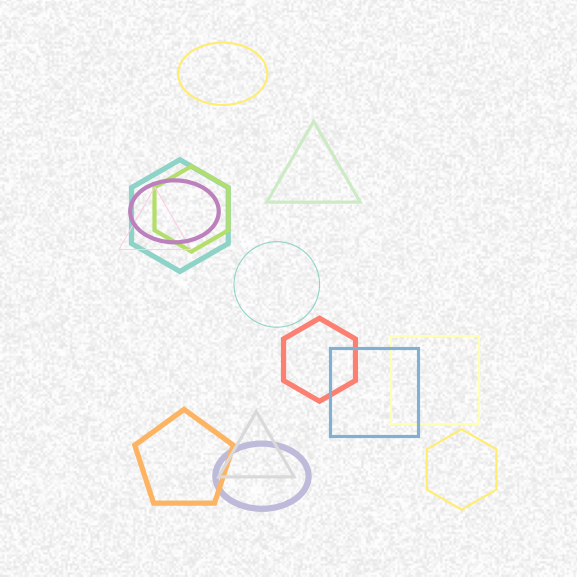[{"shape": "circle", "thickness": 0.5, "radius": 0.37, "center": [0.479, 0.507]}, {"shape": "hexagon", "thickness": 2.5, "radius": 0.48, "center": [0.311, 0.626]}, {"shape": "square", "thickness": 1, "radius": 0.38, "center": [0.753, 0.342]}, {"shape": "oval", "thickness": 3, "radius": 0.4, "center": [0.454, 0.175]}, {"shape": "hexagon", "thickness": 2.5, "radius": 0.36, "center": [0.553, 0.376]}, {"shape": "square", "thickness": 1.5, "radius": 0.38, "center": [0.648, 0.32]}, {"shape": "pentagon", "thickness": 2.5, "radius": 0.45, "center": [0.319, 0.2]}, {"shape": "hexagon", "thickness": 2, "radius": 0.37, "center": [0.332, 0.637]}, {"shape": "triangle", "thickness": 0.5, "radius": 0.36, "center": [0.268, 0.603]}, {"shape": "triangle", "thickness": 1.5, "radius": 0.38, "center": [0.444, 0.211]}, {"shape": "oval", "thickness": 2, "radius": 0.38, "center": [0.302, 0.633]}, {"shape": "triangle", "thickness": 1.5, "radius": 0.47, "center": [0.543, 0.696]}, {"shape": "oval", "thickness": 1, "radius": 0.39, "center": [0.386, 0.871]}, {"shape": "hexagon", "thickness": 1, "radius": 0.35, "center": [0.799, 0.186]}]